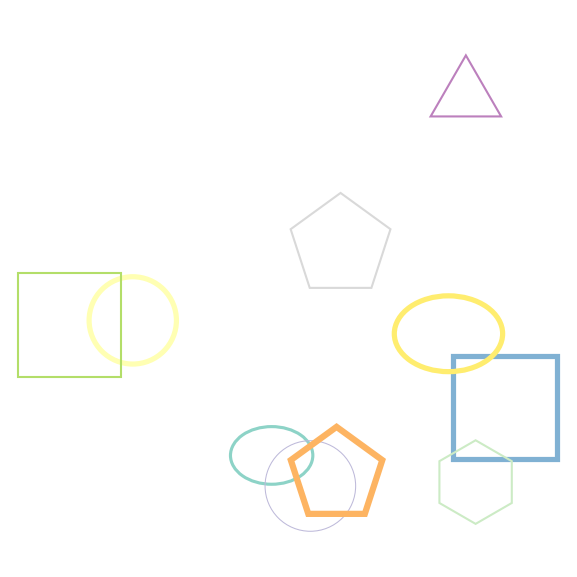[{"shape": "oval", "thickness": 1.5, "radius": 0.36, "center": [0.47, 0.211]}, {"shape": "circle", "thickness": 2.5, "radius": 0.38, "center": [0.23, 0.444]}, {"shape": "circle", "thickness": 0.5, "radius": 0.39, "center": [0.537, 0.158]}, {"shape": "square", "thickness": 2.5, "radius": 0.45, "center": [0.875, 0.294]}, {"shape": "pentagon", "thickness": 3, "radius": 0.42, "center": [0.583, 0.177]}, {"shape": "square", "thickness": 1, "radius": 0.45, "center": [0.121, 0.436]}, {"shape": "pentagon", "thickness": 1, "radius": 0.45, "center": [0.59, 0.574]}, {"shape": "triangle", "thickness": 1, "radius": 0.35, "center": [0.807, 0.833]}, {"shape": "hexagon", "thickness": 1, "radius": 0.36, "center": [0.824, 0.164]}, {"shape": "oval", "thickness": 2.5, "radius": 0.47, "center": [0.777, 0.421]}]